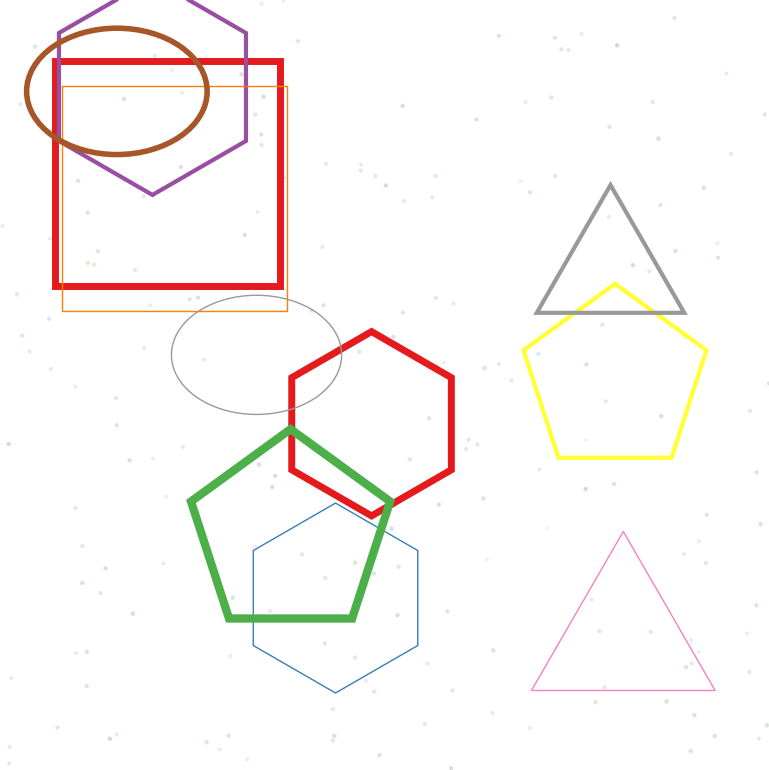[{"shape": "hexagon", "thickness": 2.5, "radius": 0.6, "center": [0.483, 0.45]}, {"shape": "square", "thickness": 2.5, "radius": 0.73, "center": [0.218, 0.775]}, {"shape": "hexagon", "thickness": 0.5, "radius": 0.62, "center": [0.436, 0.223]}, {"shape": "pentagon", "thickness": 3, "radius": 0.68, "center": [0.377, 0.307]}, {"shape": "hexagon", "thickness": 1.5, "radius": 0.7, "center": [0.198, 0.887]}, {"shape": "square", "thickness": 0.5, "radius": 0.73, "center": [0.227, 0.742]}, {"shape": "pentagon", "thickness": 1.5, "radius": 0.62, "center": [0.799, 0.507]}, {"shape": "oval", "thickness": 2, "radius": 0.59, "center": [0.152, 0.881]}, {"shape": "triangle", "thickness": 0.5, "radius": 0.69, "center": [0.809, 0.172]}, {"shape": "triangle", "thickness": 1.5, "radius": 0.55, "center": [0.793, 0.649]}, {"shape": "oval", "thickness": 0.5, "radius": 0.55, "center": [0.333, 0.539]}]